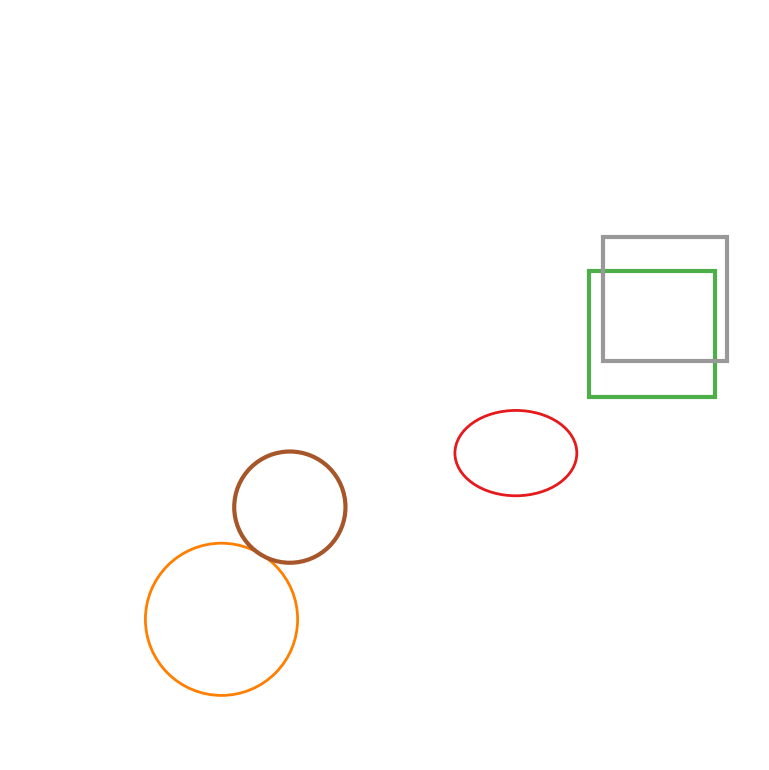[{"shape": "oval", "thickness": 1, "radius": 0.4, "center": [0.67, 0.412]}, {"shape": "square", "thickness": 1.5, "radius": 0.41, "center": [0.847, 0.566]}, {"shape": "circle", "thickness": 1, "radius": 0.49, "center": [0.288, 0.196]}, {"shape": "circle", "thickness": 1.5, "radius": 0.36, "center": [0.376, 0.341]}, {"shape": "square", "thickness": 1.5, "radius": 0.4, "center": [0.864, 0.612]}]